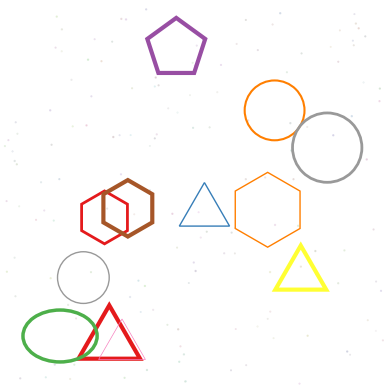[{"shape": "triangle", "thickness": 3, "radius": 0.46, "center": [0.284, 0.114]}, {"shape": "hexagon", "thickness": 2, "radius": 0.34, "center": [0.271, 0.435]}, {"shape": "triangle", "thickness": 1, "radius": 0.38, "center": [0.531, 0.45]}, {"shape": "oval", "thickness": 2.5, "radius": 0.48, "center": [0.156, 0.127]}, {"shape": "pentagon", "thickness": 3, "radius": 0.4, "center": [0.458, 0.874]}, {"shape": "circle", "thickness": 1.5, "radius": 0.39, "center": [0.713, 0.713]}, {"shape": "hexagon", "thickness": 1, "radius": 0.49, "center": [0.695, 0.455]}, {"shape": "triangle", "thickness": 3, "radius": 0.38, "center": [0.781, 0.286]}, {"shape": "hexagon", "thickness": 3, "radius": 0.37, "center": [0.332, 0.459]}, {"shape": "triangle", "thickness": 0.5, "radius": 0.35, "center": [0.317, 0.101]}, {"shape": "circle", "thickness": 2, "radius": 0.45, "center": [0.85, 0.617]}, {"shape": "circle", "thickness": 1, "radius": 0.34, "center": [0.217, 0.279]}]